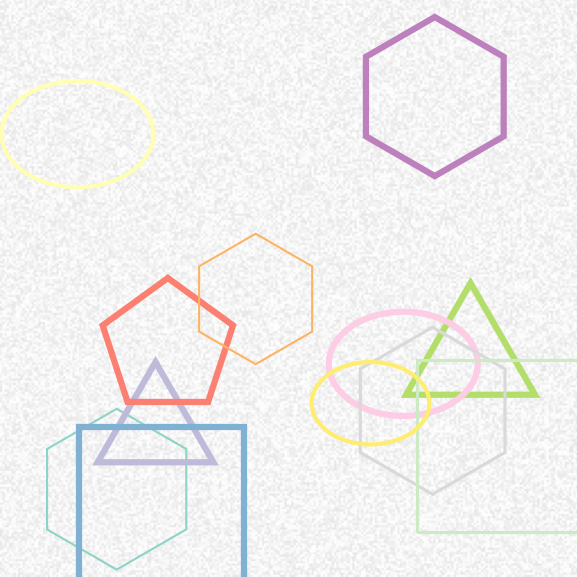[{"shape": "hexagon", "thickness": 1, "radius": 0.7, "center": [0.202, 0.152]}, {"shape": "oval", "thickness": 2, "radius": 0.66, "center": [0.134, 0.767]}, {"shape": "triangle", "thickness": 3, "radius": 0.58, "center": [0.269, 0.256]}, {"shape": "pentagon", "thickness": 3, "radius": 0.59, "center": [0.291, 0.399]}, {"shape": "square", "thickness": 3, "radius": 0.72, "center": [0.28, 0.117]}, {"shape": "hexagon", "thickness": 1, "radius": 0.57, "center": [0.443, 0.481]}, {"shape": "triangle", "thickness": 3, "radius": 0.64, "center": [0.815, 0.38]}, {"shape": "oval", "thickness": 3, "radius": 0.64, "center": [0.698, 0.369]}, {"shape": "hexagon", "thickness": 1.5, "radius": 0.72, "center": [0.749, 0.288]}, {"shape": "hexagon", "thickness": 3, "radius": 0.69, "center": [0.753, 0.832]}, {"shape": "square", "thickness": 1.5, "radius": 0.75, "center": [0.871, 0.227]}, {"shape": "oval", "thickness": 2, "radius": 0.51, "center": [0.642, 0.301]}]